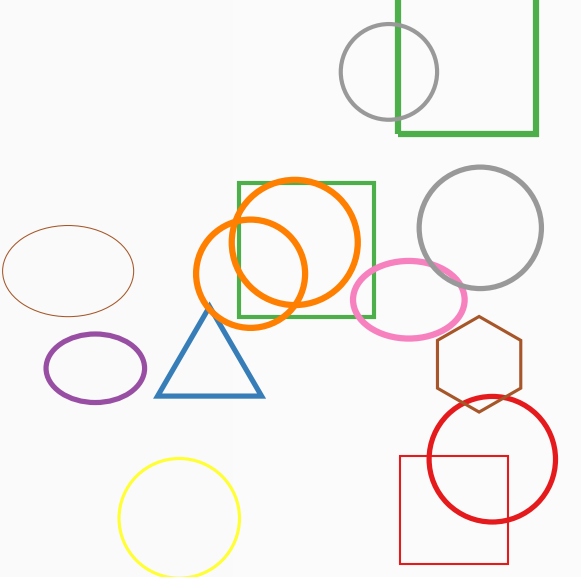[{"shape": "circle", "thickness": 2.5, "radius": 0.54, "center": [0.847, 0.204]}, {"shape": "square", "thickness": 1, "radius": 0.47, "center": [0.78, 0.116]}, {"shape": "triangle", "thickness": 2.5, "radius": 0.52, "center": [0.361, 0.365]}, {"shape": "square", "thickness": 2, "radius": 0.58, "center": [0.527, 0.566]}, {"shape": "square", "thickness": 3, "radius": 0.59, "center": [0.804, 0.886]}, {"shape": "oval", "thickness": 2.5, "radius": 0.42, "center": [0.164, 0.361]}, {"shape": "circle", "thickness": 3, "radius": 0.54, "center": [0.507, 0.579]}, {"shape": "circle", "thickness": 3, "radius": 0.47, "center": [0.431, 0.525]}, {"shape": "circle", "thickness": 1.5, "radius": 0.52, "center": [0.308, 0.102]}, {"shape": "hexagon", "thickness": 1.5, "radius": 0.41, "center": [0.824, 0.368]}, {"shape": "oval", "thickness": 0.5, "radius": 0.56, "center": [0.117, 0.53]}, {"shape": "oval", "thickness": 3, "radius": 0.48, "center": [0.703, 0.48]}, {"shape": "circle", "thickness": 2, "radius": 0.41, "center": [0.669, 0.875]}, {"shape": "circle", "thickness": 2.5, "radius": 0.53, "center": [0.826, 0.605]}]